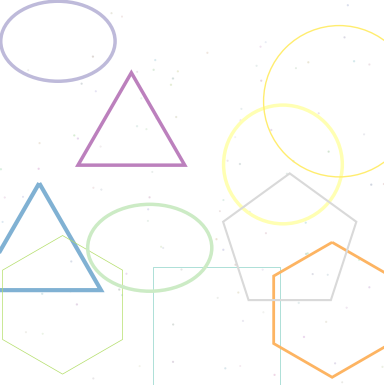[{"shape": "square", "thickness": 0.5, "radius": 0.83, "center": [0.562, 0.142]}, {"shape": "circle", "thickness": 2.5, "radius": 0.77, "center": [0.735, 0.573]}, {"shape": "oval", "thickness": 2.5, "radius": 0.74, "center": [0.15, 0.893]}, {"shape": "triangle", "thickness": 3, "radius": 0.93, "center": [0.102, 0.339]}, {"shape": "hexagon", "thickness": 2, "radius": 0.88, "center": [0.863, 0.195]}, {"shape": "hexagon", "thickness": 0.5, "radius": 0.9, "center": [0.163, 0.208]}, {"shape": "pentagon", "thickness": 1.5, "radius": 0.91, "center": [0.753, 0.368]}, {"shape": "triangle", "thickness": 2.5, "radius": 0.8, "center": [0.341, 0.651]}, {"shape": "oval", "thickness": 2.5, "radius": 0.81, "center": [0.389, 0.356]}, {"shape": "circle", "thickness": 1, "radius": 0.98, "center": [0.881, 0.737]}]